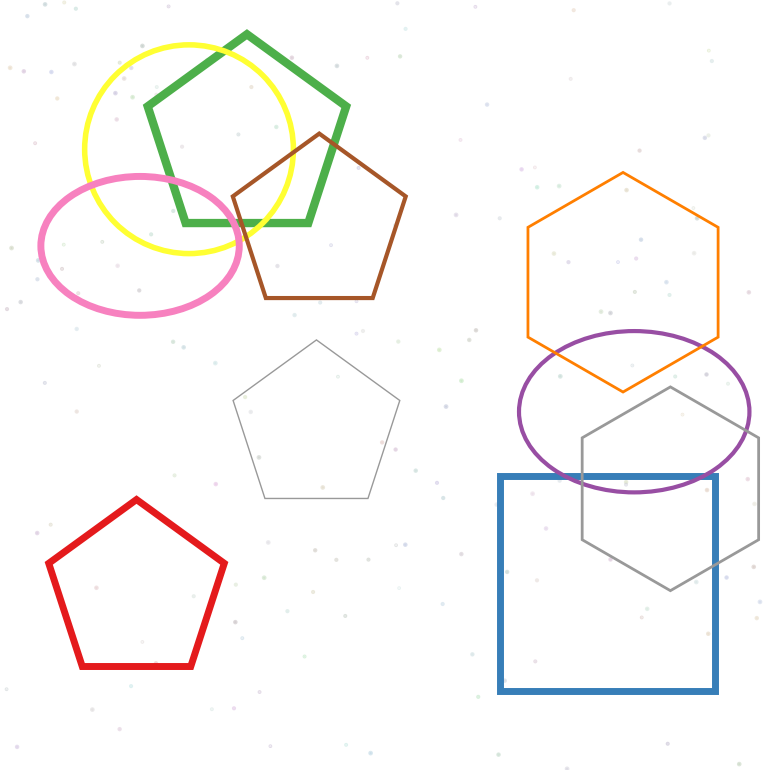[{"shape": "pentagon", "thickness": 2.5, "radius": 0.6, "center": [0.177, 0.231]}, {"shape": "square", "thickness": 2.5, "radius": 0.7, "center": [0.789, 0.243]}, {"shape": "pentagon", "thickness": 3, "radius": 0.68, "center": [0.321, 0.82]}, {"shape": "oval", "thickness": 1.5, "radius": 0.75, "center": [0.824, 0.465]}, {"shape": "hexagon", "thickness": 1, "radius": 0.71, "center": [0.809, 0.633]}, {"shape": "circle", "thickness": 2, "radius": 0.68, "center": [0.245, 0.806]}, {"shape": "pentagon", "thickness": 1.5, "radius": 0.59, "center": [0.415, 0.708]}, {"shape": "oval", "thickness": 2.5, "radius": 0.64, "center": [0.182, 0.681]}, {"shape": "hexagon", "thickness": 1, "radius": 0.66, "center": [0.871, 0.365]}, {"shape": "pentagon", "thickness": 0.5, "radius": 0.57, "center": [0.411, 0.445]}]